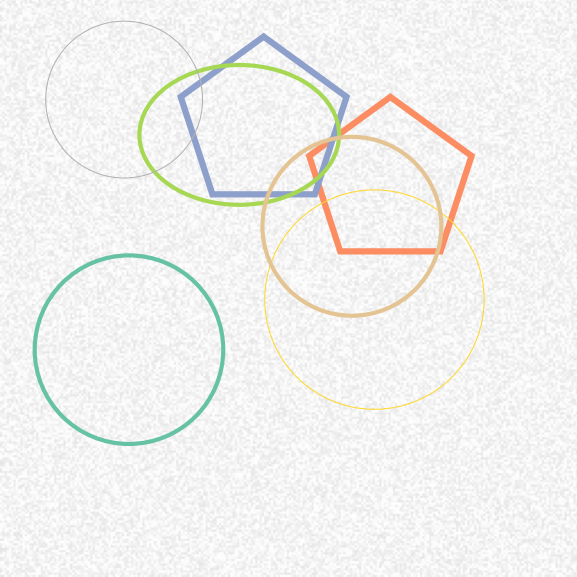[{"shape": "circle", "thickness": 2, "radius": 0.82, "center": [0.223, 0.394]}, {"shape": "pentagon", "thickness": 3, "radius": 0.74, "center": [0.676, 0.683]}, {"shape": "pentagon", "thickness": 3, "radius": 0.75, "center": [0.457, 0.785]}, {"shape": "oval", "thickness": 2, "radius": 0.86, "center": [0.414, 0.766]}, {"shape": "circle", "thickness": 0.5, "radius": 0.95, "center": [0.648, 0.48]}, {"shape": "circle", "thickness": 2, "radius": 0.77, "center": [0.609, 0.607]}, {"shape": "circle", "thickness": 0.5, "radius": 0.68, "center": [0.215, 0.827]}]